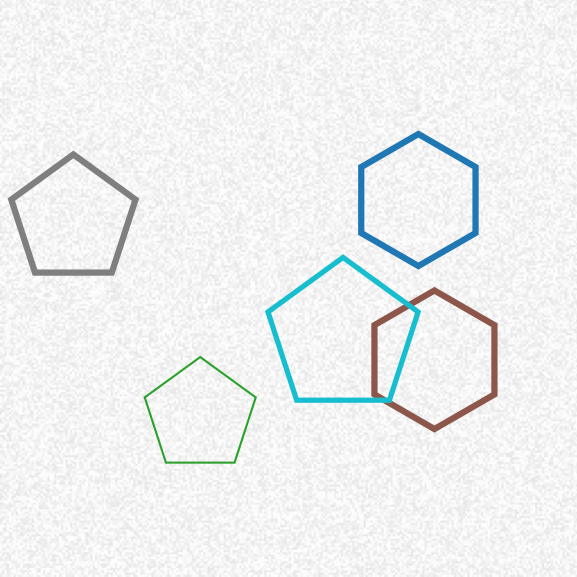[{"shape": "hexagon", "thickness": 3, "radius": 0.57, "center": [0.724, 0.653]}, {"shape": "pentagon", "thickness": 1, "radius": 0.51, "center": [0.347, 0.28]}, {"shape": "hexagon", "thickness": 3, "radius": 0.6, "center": [0.752, 0.376]}, {"shape": "pentagon", "thickness": 3, "radius": 0.57, "center": [0.127, 0.619]}, {"shape": "pentagon", "thickness": 2.5, "radius": 0.68, "center": [0.594, 0.417]}]